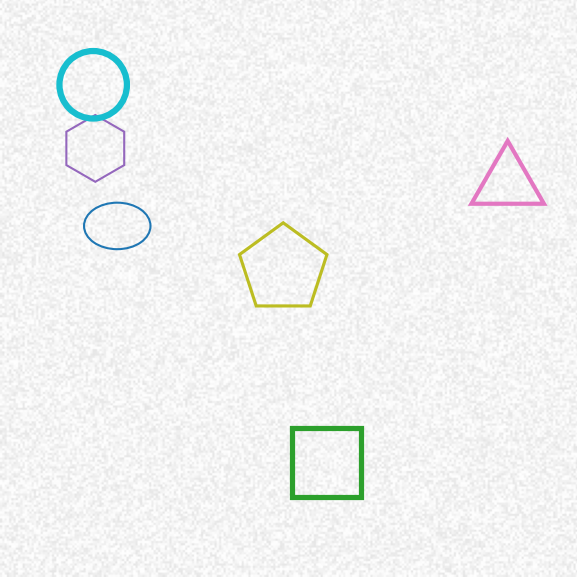[{"shape": "oval", "thickness": 1, "radius": 0.29, "center": [0.203, 0.608]}, {"shape": "square", "thickness": 2.5, "radius": 0.3, "center": [0.565, 0.199]}, {"shape": "hexagon", "thickness": 1, "radius": 0.29, "center": [0.165, 0.742]}, {"shape": "triangle", "thickness": 2, "radius": 0.36, "center": [0.879, 0.683]}, {"shape": "pentagon", "thickness": 1.5, "radius": 0.4, "center": [0.49, 0.534]}, {"shape": "circle", "thickness": 3, "radius": 0.29, "center": [0.161, 0.852]}]